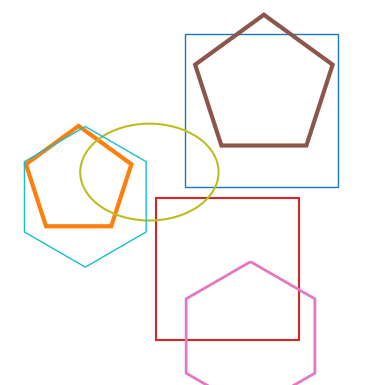[{"shape": "square", "thickness": 1, "radius": 0.99, "center": [0.679, 0.712]}, {"shape": "pentagon", "thickness": 3, "radius": 0.72, "center": [0.204, 0.529]}, {"shape": "square", "thickness": 1.5, "radius": 0.93, "center": [0.591, 0.301]}, {"shape": "pentagon", "thickness": 3, "radius": 0.94, "center": [0.685, 0.774]}, {"shape": "hexagon", "thickness": 2, "radius": 0.97, "center": [0.651, 0.127]}, {"shape": "oval", "thickness": 1.5, "radius": 0.9, "center": [0.388, 0.553]}, {"shape": "hexagon", "thickness": 1, "radius": 0.91, "center": [0.222, 0.489]}]